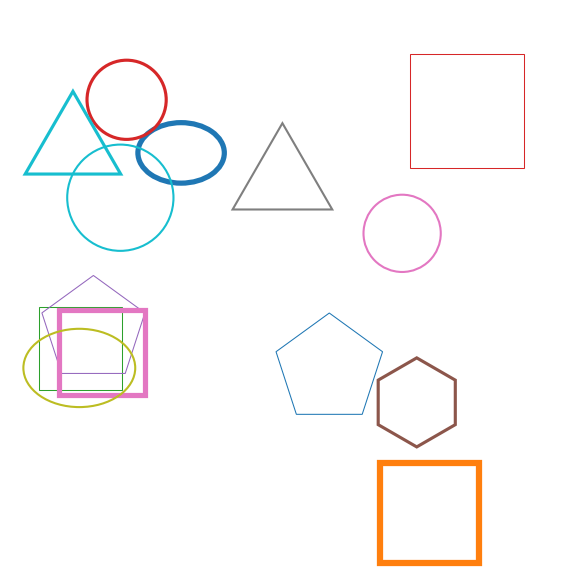[{"shape": "oval", "thickness": 2.5, "radius": 0.37, "center": [0.314, 0.734]}, {"shape": "pentagon", "thickness": 0.5, "radius": 0.48, "center": [0.57, 0.36]}, {"shape": "square", "thickness": 3, "radius": 0.43, "center": [0.743, 0.111]}, {"shape": "square", "thickness": 0.5, "radius": 0.36, "center": [0.14, 0.395]}, {"shape": "circle", "thickness": 1.5, "radius": 0.34, "center": [0.219, 0.826]}, {"shape": "square", "thickness": 0.5, "radius": 0.49, "center": [0.809, 0.806]}, {"shape": "pentagon", "thickness": 0.5, "radius": 0.47, "center": [0.162, 0.428]}, {"shape": "hexagon", "thickness": 1.5, "radius": 0.39, "center": [0.722, 0.302]}, {"shape": "circle", "thickness": 1, "radius": 0.33, "center": [0.696, 0.595]}, {"shape": "square", "thickness": 2.5, "radius": 0.37, "center": [0.177, 0.389]}, {"shape": "triangle", "thickness": 1, "radius": 0.5, "center": [0.489, 0.686]}, {"shape": "oval", "thickness": 1, "radius": 0.48, "center": [0.137, 0.362]}, {"shape": "triangle", "thickness": 1.5, "radius": 0.48, "center": [0.126, 0.745]}, {"shape": "circle", "thickness": 1, "radius": 0.46, "center": [0.208, 0.657]}]